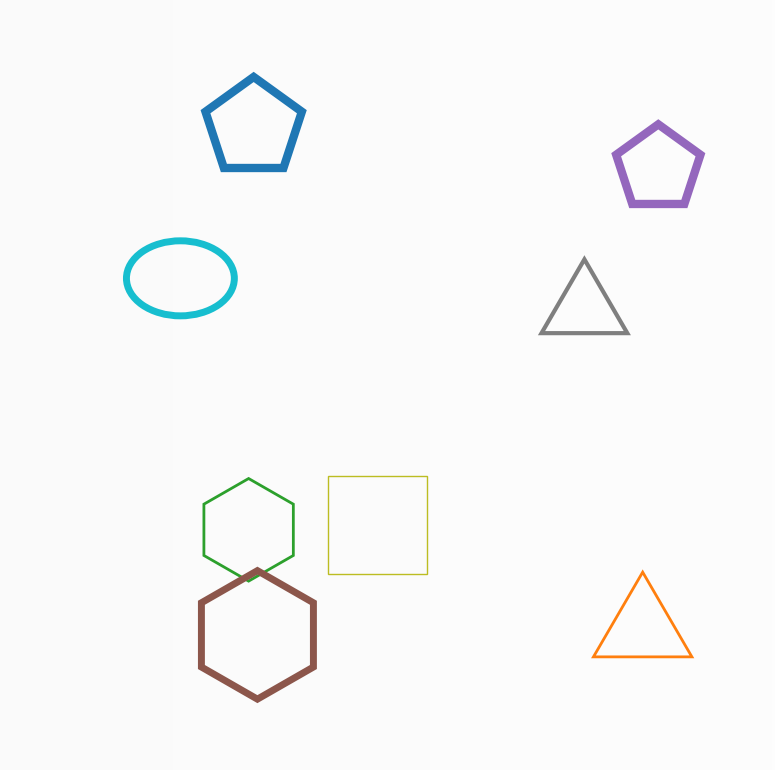[{"shape": "pentagon", "thickness": 3, "radius": 0.33, "center": [0.327, 0.835]}, {"shape": "triangle", "thickness": 1, "radius": 0.37, "center": [0.829, 0.184]}, {"shape": "hexagon", "thickness": 1, "radius": 0.33, "center": [0.321, 0.312]}, {"shape": "pentagon", "thickness": 3, "radius": 0.29, "center": [0.849, 0.781]}, {"shape": "hexagon", "thickness": 2.5, "radius": 0.42, "center": [0.332, 0.175]}, {"shape": "triangle", "thickness": 1.5, "radius": 0.32, "center": [0.754, 0.599]}, {"shape": "square", "thickness": 0.5, "radius": 0.32, "center": [0.487, 0.318]}, {"shape": "oval", "thickness": 2.5, "radius": 0.35, "center": [0.233, 0.639]}]